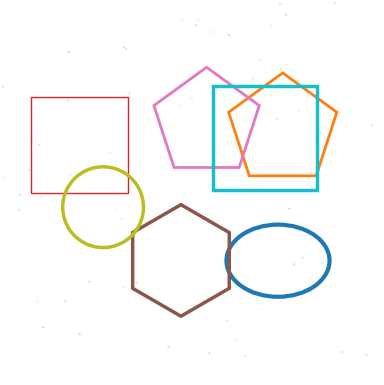[{"shape": "oval", "thickness": 3, "radius": 0.67, "center": [0.722, 0.323]}, {"shape": "pentagon", "thickness": 2, "radius": 0.74, "center": [0.734, 0.663]}, {"shape": "square", "thickness": 1, "radius": 0.63, "center": [0.207, 0.624]}, {"shape": "hexagon", "thickness": 2.5, "radius": 0.72, "center": [0.47, 0.324]}, {"shape": "pentagon", "thickness": 2, "radius": 0.72, "center": [0.537, 0.681]}, {"shape": "circle", "thickness": 2.5, "radius": 0.52, "center": [0.268, 0.462]}, {"shape": "square", "thickness": 2.5, "radius": 0.67, "center": [0.689, 0.641]}]